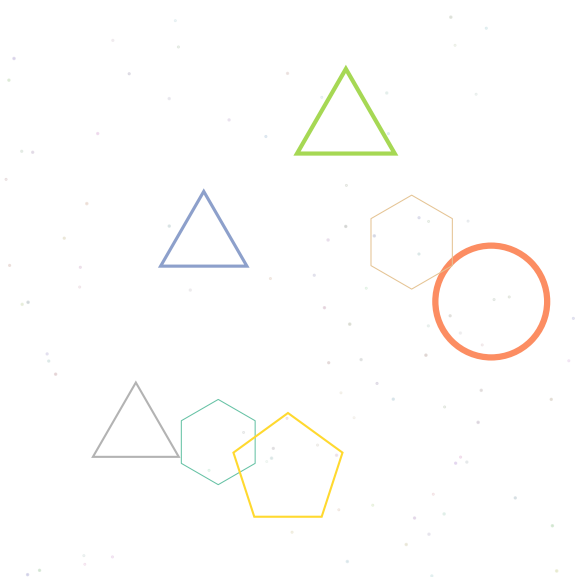[{"shape": "hexagon", "thickness": 0.5, "radius": 0.37, "center": [0.378, 0.234]}, {"shape": "circle", "thickness": 3, "radius": 0.48, "center": [0.851, 0.477]}, {"shape": "triangle", "thickness": 1.5, "radius": 0.43, "center": [0.353, 0.581]}, {"shape": "triangle", "thickness": 2, "radius": 0.49, "center": [0.599, 0.782]}, {"shape": "pentagon", "thickness": 1, "radius": 0.5, "center": [0.499, 0.185]}, {"shape": "hexagon", "thickness": 0.5, "radius": 0.41, "center": [0.713, 0.58]}, {"shape": "triangle", "thickness": 1, "radius": 0.43, "center": [0.235, 0.251]}]